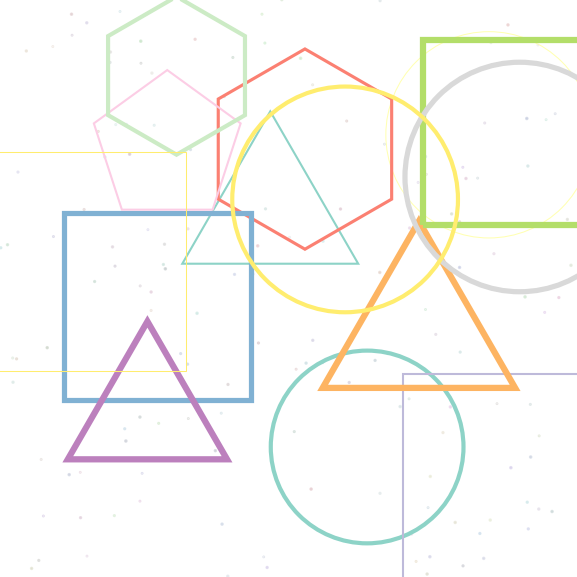[{"shape": "triangle", "thickness": 1, "radius": 0.88, "center": [0.468, 0.63]}, {"shape": "circle", "thickness": 2, "radius": 0.83, "center": [0.636, 0.225]}, {"shape": "circle", "thickness": 0.5, "radius": 0.89, "center": [0.847, 0.766]}, {"shape": "square", "thickness": 1, "radius": 0.93, "center": [0.883, 0.166]}, {"shape": "hexagon", "thickness": 1.5, "radius": 0.87, "center": [0.528, 0.741]}, {"shape": "square", "thickness": 2.5, "radius": 0.81, "center": [0.273, 0.468]}, {"shape": "triangle", "thickness": 3, "radius": 0.96, "center": [0.725, 0.424]}, {"shape": "square", "thickness": 3, "radius": 0.8, "center": [0.893, 0.77]}, {"shape": "pentagon", "thickness": 1, "radius": 0.67, "center": [0.29, 0.744]}, {"shape": "circle", "thickness": 2.5, "radius": 0.99, "center": [0.9, 0.693]}, {"shape": "triangle", "thickness": 3, "radius": 0.8, "center": [0.255, 0.283]}, {"shape": "hexagon", "thickness": 2, "radius": 0.68, "center": [0.306, 0.868]}, {"shape": "square", "thickness": 0.5, "radius": 0.94, "center": [0.134, 0.546]}, {"shape": "circle", "thickness": 2, "radius": 0.98, "center": [0.598, 0.654]}]